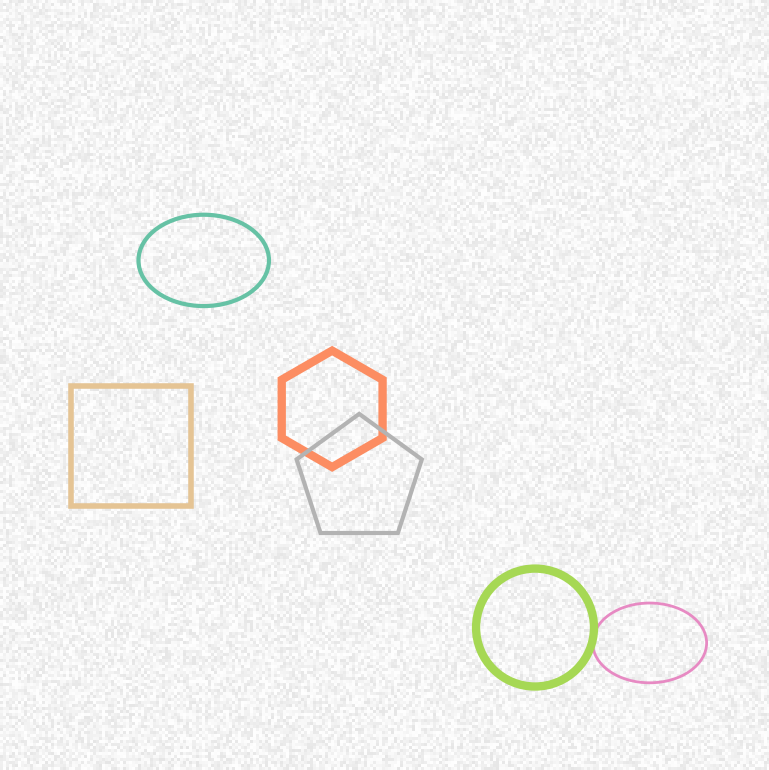[{"shape": "oval", "thickness": 1.5, "radius": 0.42, "center": [0.265, 0.662]}, {"shape": "hexagon", "thickness": 3, "radius": 0.38, "center": [0.431, 0.469]}, {"shape": "oval", "thickness": 1, "radius": 0.37, "center": [0.844, 0.165]}, {"shape": "circle", "thickness": 3, "radius": 0.38, "center": [0.695, 0.185]}, {"shape": "square", "thickness": 2, "radius": 0.39, "center": [0.17, 0.421]}, {"shape": "pentagon", "thickness": 1.5, "radius": 0.43, "center": [0.466, 0.377]}]